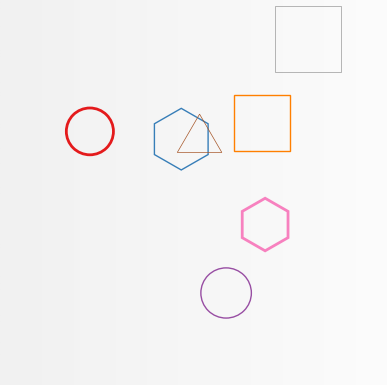[{"shape": "circle", "thickness": 2, "radius": 0.3, "center": [0.232, 0.659]}, {"shape": "hexagon", "thickness": 1, "radius": 0.4, "center": [0.468, 0.639]}, {"shape": "circle", "thickness": 1, "radius": 0.33, "center": [0.584, 0.239]}, {"shape": "square", "thickness": 1, "radius": 0.36, "center": [0.675, 0.681]}, {"shape": "triangle", "thickness": 0.5, "radius": 0.33, "center": [0.515, 0.637]}, {"shape": "hexagon", "thickness": 2, "radius": 0.34, "center": [0.684, 0.417]}, {"shape": "square", "thickness": 0.5, "radius": 0.43, "center": [0.795, 0.9]}]